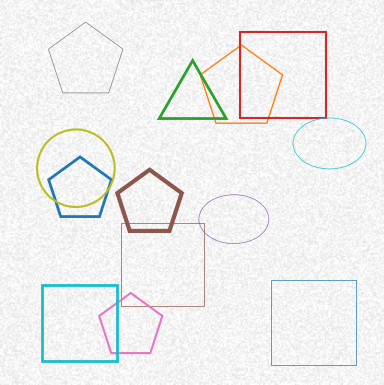[{"shape": "square", "thickness": 0.5, "radius": 0.55, "center": [0.815, 0.162]}, {"shape": "pentagon", "thickness": 2, "radius": 0.43, "center": [0.208, 0.507]}, {"shape": "pentagon", "thickness": 1, "radius": 0.56, "center": [0.627, 0.771]}, {"shape": "triangle", "thickness": 2, "radius": 0.5, "center": [0.5, 0.742]}, {"shape": "square", "thickness": 1.5, "radius": 0.56, "center": [0.735, 0.805]}, {"shape": "oval", "thickness": 0.5, "radius": 0.45, "center": [0.607, 0.431]}, {"shape": "square", "thickness": 0.5, "radius": 0.54, "center": [0.421, 0.313]}, {"shape": "pentagon", "thickness": 3, "radius": 0.44, "center": [0.389, 0.471]}, {"shape": "pentagon", "thickness": 1.5, "radius": 0.43, "center": [0.34, 0.153]}, {"shape": "pentagon", "thickness": 0.5, "radius": 0.51, "center": [0.223, 0.841]}, {"shape": "circle", "thickness": 1.5, "radius": 0.5, "center": [0.197, 0.563]}, {"shape": "square", "thickness": 2, "radius": 0.49, "center": [0.207, 0.162]}, {"shape": "oval", "thickness": 0.5, "radius": 0.47, "center": [0.856, 0.627]}]